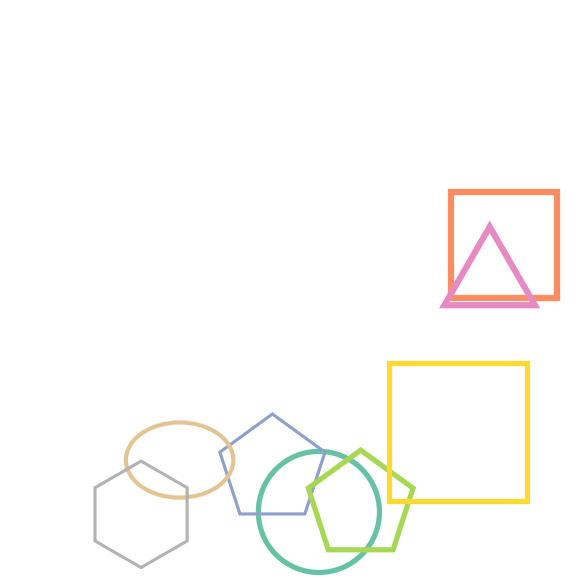[{"shape": "circle", "thickness": 2.5, "radius": 0.52, "center": [0.552, 0.113]}, {"shape": "square", "thickness": 3, "radius": 0.46, "center": [0.873, 0.575]}, {"shape": "pentagon", "thickness": 1.5, "radius": 0.48, "center": [0.472, 0.187]}, {"shape": "triangle", "thickness": 3, "radius": 0.45, "center": [0.848, 0.516]}, {"shape": "pentagon", "thickness": 2.5, "radius": 0.48, "center": [0.625, 0.124]}, {"shape": "square", "thickness": 2.5, "radius": 0.6, "center": [0.792, 0.251]}, {"shape": "oval", "thickness": 2, "radius": 0.47, "center": [0.311, 0.203]}, {"shape": "hexagon", "thickness": 1.5, "radius": 0.46, "center": [0.244, 0.109]}]